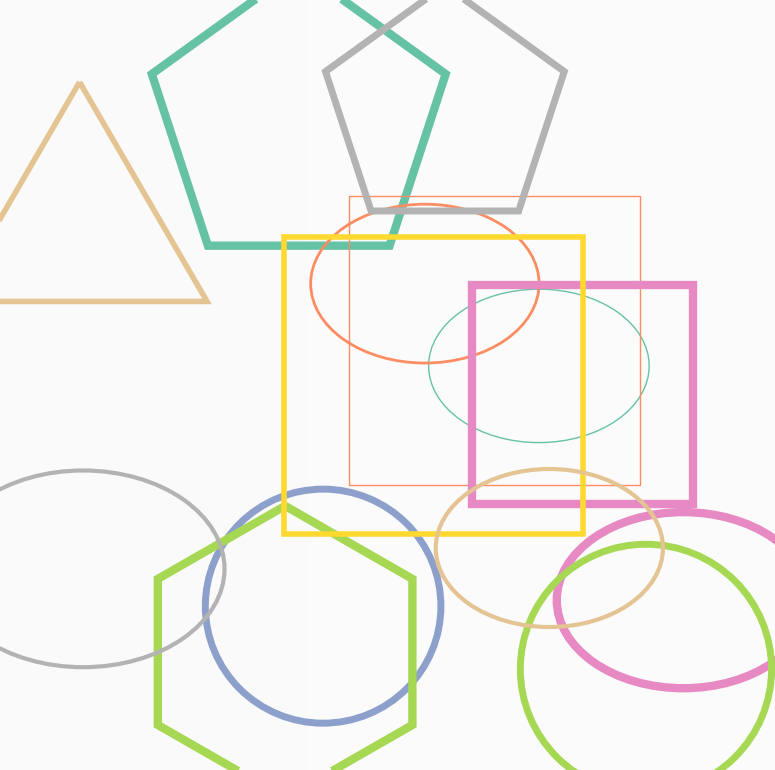[{"shape": "pentagon", "thickness": 3, "radius": 1.0, "center": [0.385, 0.842]}, {"shape": "oval", "thickness": 0.5, "radius": 0.71, "center": [0.695, 0.525]}, {"shape": "oval", "thickness": 1, "radius": 0.74, "center": [0.548, 0.632]}, {"shape": "square", "thickness": 0.5, "radius": 0.94, "center": [0.638, 0.558]}, {"shape": "circle", "thickness": 2.5, "radius": 0.76, "center": [0.417, 0.213]}, {"shape": "oval", "thickness": 3, "radius": 0.82, "center": [0.882, 0.221]}, {"shape": "square", "thickness": 3, "radius": 0.71, "center": [0.752, 0.488]}, {"shape": "circle", "thickness": 2.5, "radius": 0.81, "center": [0.833, 0.131]}, {"shape": "hexagon", "thickness": 3, "radius": 0.95, "center": [0.368, 0.153]}, {"shape": "square", "thickness": 2, "radius": 0.96, "center": [0.559, 0.499]}, {"shape": "oval", "thickness": 1.5, "radius": 0.73, "center": [0.709, 0.288]}, {"shape": "triangle", "thickness": 2, "radius": 0.95, "center": [0.103, 0.703]}, {"shape": "oval", "thickness": 1.5, "radius": 0.91, "center": [0.107, 0.261]}, {"shape": "pentagon", "thickness": 2.5, "radius": 0.81, "center": [0.574, 0.857]}]